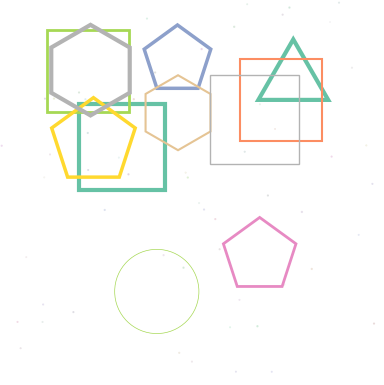[{"shape": "square", "thickness": 3, "radius": 0.56, "center": [0.318, 0.618]}, {"shape": "triangle", "thickness": 3, "radius": 0.52, "center": [0.762, 0.793]}, {"shape": "square", "thickness": 1.5, "radius": 0.53, "center": [0.73, 0.741]}, {"shape": "pentagon", "thickness": 2.5, "radius": 0.45, "center": [0.461, 0.844]}, {"shape": "pentagon", "thickness": 2, "radius": 0.5, "center": [0.674, 0.336]}, {"shape": "square", "thickness": 2, "radius": 0.53, "center": [0.228, 0.816]}, {"shape": "circle", "thickness": 0.5, "radius": 0.55, "center": [0.407, 0.243]}, {"shape": "pentagon", "thickness": 2.5, "radius": 0.57, "center": [0.243, 0.632]}, {"shape": "hexagon", "thickness": 1.5, "radius": 0.49, "center": [0.462, 0.707]}, {"shape": "hexagon", "thickness": 3, "radius": 0.59, "center": [0.235, 0.818]}, {"shape": "square", "thickness": 1, "radius": 0.58, "center": [0.661, 0.689]}]